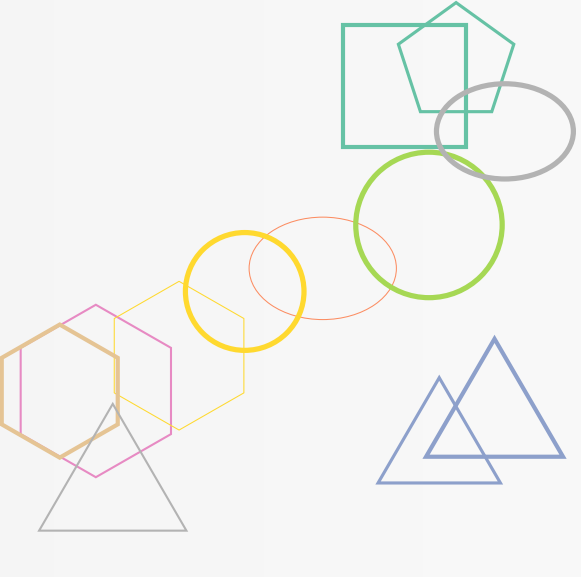[{"shape": "pentagon", "thickness": 1.5, "radius": 0.52, "center": [0.785, 0.89]}, {"shape": "square", "thickness": 2, "radius": 0.53, "center": [0.696, 0.849]}, {"shape": "oval", "thickness": 0.5, "radius": 0.63, "center": [0.555, 0.534]}, {"shape": "triangle", "thickness": 2, "radius": 0.68, "center": [0.851, 0.276]}, {"shape": "triangle", "thickness": 1.5, "radius": 0.61, "center": [0.756, 0.224]}, {"shape": "hexagon", "thickness": 1, "radius": 0.75, "center": [0.165, 0.322]}, {"shape": "circle", "thickness": 2.5, "radius": 0.63, "center": [0.738, 0.61]}, {"shape": "circle", "thickness": 2.5, "radius": 0.51, "center": [0.421, 0.494]}, {"shape": "hexagon", "thickness": 0.5, "radius": 0.64, "center": [0.308, 0.383]}, {"shape": "hexagon", "thickness": 2, "radius": 0.58, "center": [0.103, 0.322]}, {"shape": "oval", "thickness": 2.5, "radius": 0.59, "center": [0.869, 0.772]}, {"shape": "triangle", "thickness": 1, "radius": 0.73, "center": [0.194, 0.153]}]